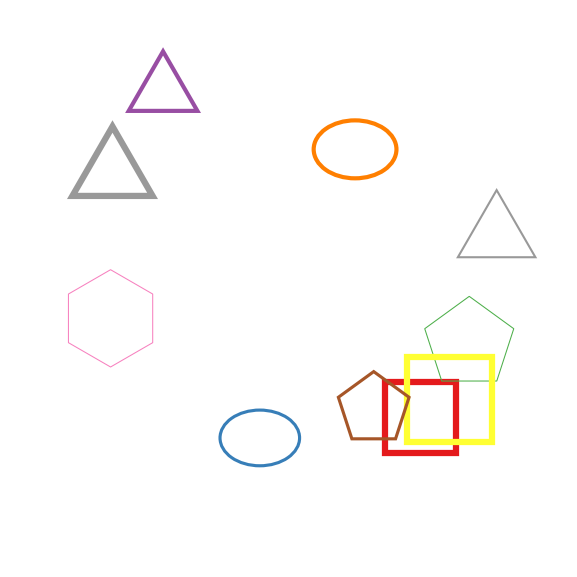[{"shape": "square", "thickness": 3, "radius": 0.31, "center": [0.728, 0.276]}, {"shape": "oval", "thickness": 1.5, "radius": 0.34, "center": [0.45, 0.241]}, {"shape": "pentagon", "thickness": 0.5, "radius": 0.41, "center": [0.813, 0.405]}, {"shape": "triangle", "thickness": 2, "radius": 0.34, "center": [0.282, 0.841]}, {"shape": "oval", "thickness": 2, "radius": 0.36, "center": [0.615, 0.741]}, {"shape": "square", "thickness": 3, "radius": 0.37, "center": [0.778, 0.307]}, {"shape": "pentagon", "thickness": 1.5, "radius": 0.32, "center": [0.647, 0.291]}, {"shape": "hexagon", "thickness": 0.5, "radius": 0.42, "center": [0.191, 0.448]}, {"shape": "triangle", "thickness": 3, "radius": 0.4, "center": [0.195, 0.7]}, {"shape": "triangle", "thickness": 1, "radius": 0.39, "center": [0.86, 0.592]}]